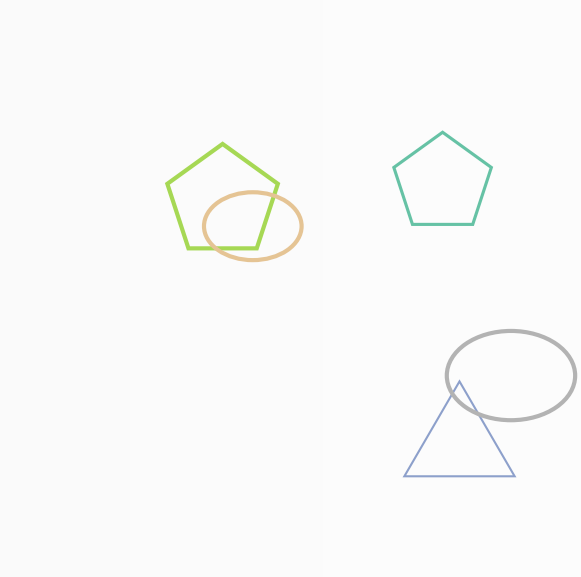[{"shape": "pentagon", "thickness": 1.5, "radius": 0.44, "center": [0.761, 0.682]}, {"shape": "triangle", "thickness": 1, "radius": 0.55, "center": [0.791, 0.229]}, {"shape": "pentagon", "thickness": 2, "radius": 0.5, "center": [0.383, 0.65]}, {"shape": "oval", "thickness": 2, "radius": 0.42, "center": [0.435, 0.607]}, {"shape": "oval", "thickness": 2, "radius": 0.55, "center": [0.879, 0.349]}]